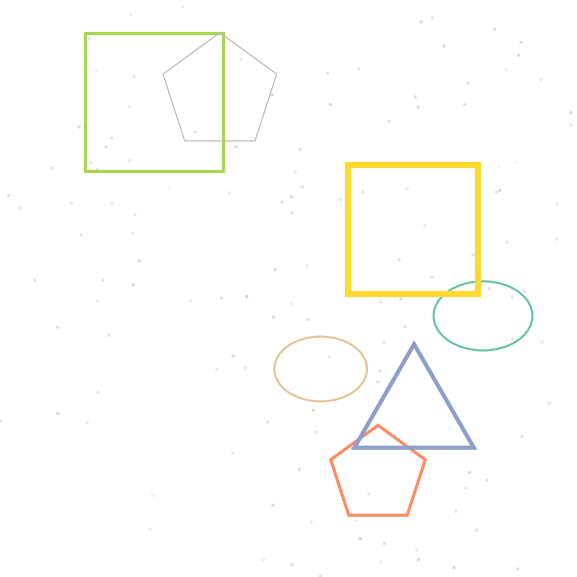[{"shape": "oval", "thickness": 1, "radius": 0.43, "center": [0.836, 0.452]}, {"shape": "pentagon", "thickness": 1.5, "radius": 0.43, "center": [0.655, 0.177]}, {"shape": "triangle", "thickness": 2, "radius": 0.6, "center": [0.717, 0.284]}, {"shape": "square", "thickness": 1.5, "radius": 0.6, "center": [0.266, 0.823]}, {"shape": "square", "thickness": 3, "radius": 0.56, "center": [0.715, 0.601]}, {"shape": "oval", "thickness": 1, "radius": 0.4, "center": [0.555, 0.36]}, {"shape": "pentagon", "thickness": 0.5, "radius": 0.52, "center": [0.381, 0.839]}]